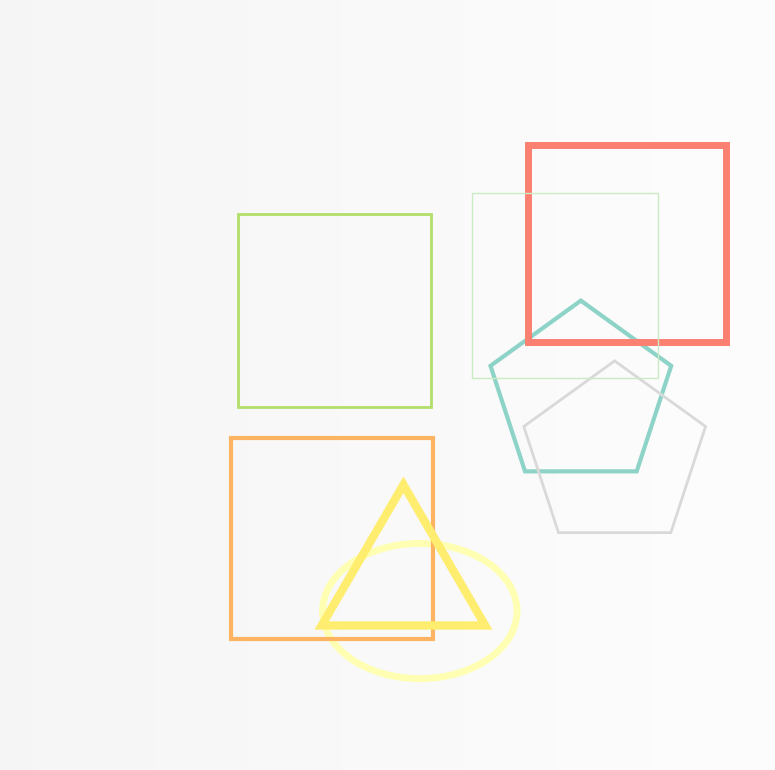[{"shape": "pentagon", "thickness": 1.5, "radius": 0.61, "center": [0.749, 0.487]}, {"shape": "oval", "thickness": 2.5, "radius": 0.63, "center": [0.542, 0.206]}, {"shape": "square", "thickness": 2.5, "radius": 0.64, "center": [0.809, 0.684]}, {"shape": "square", "thickness": 1.5, "radius": 0.65, "center": [0.428, 0.3]}, {"shape": "square", "thickness": 1, "radius": 0.62, "center": [0.432, 0.597]}, {"shape": "pentagon", "thickness": 1, "radius": 0.62, "center": [0.793, 0.408]}, {"shape": "square", "thickness": 0.5, "radius": 0.6, "center": [0.729, 0.63]}, {"shape": "triangle", "thickness": 3, "radius": 0.61, "center": [0.521, 0.249]}]